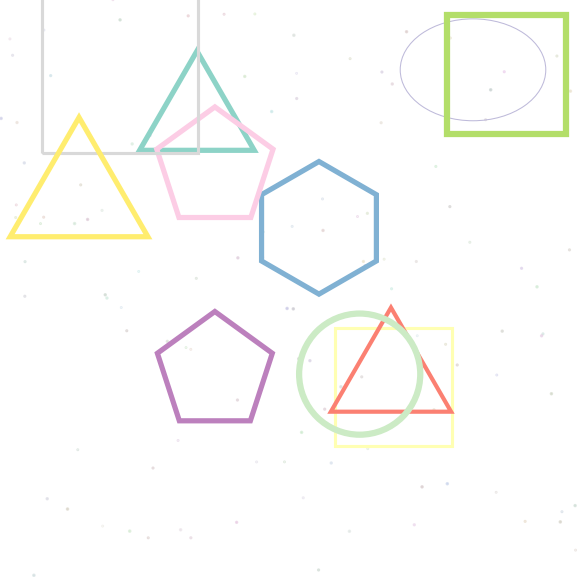[{"shape": "triangle", "thickness": 2.5, "radius": 0.57, "center": [0.341, 0.796]}, {"shape": "square", "thickness": 1.5, "radius": 0.51, "center": [0.682, 0.329]}, {"shape": "oval", "thickness": 0.5, "radius": 0.63, "center": [0.819, 0.878]}, {"shape": "triangle", "thickness": 2, "radius": 0.6, "center": [0.677, 0.346]}, {"shape": "hexagon", "thickness": 2.5, "radius": 0.57, "center": [0.552, 0.605]}, {"shape": "square", "thickness": 3, "radius": 0.52, "center": [0.877, 0.87]}, {"shape": "pentagon", "thickness": 2.5, "radius": 0.53, "center": [0.372, 0.708]}, {"shape": "square", "thickness": 1.5, "radius": 0.67, "center": [0.207, 0.87]}, {"shape": "pentagon", "thickness": 2.5, "radius": 0.52, "center": [0.372, 0.355]}, {"shape": "circle", "thickness": 3, "radius": 0.52, "center": [0.623, 0.351]}, {"shape": "triangle", "thickness": 2.5, "radius": 0.69, "center": [0.137, 0.658]}]